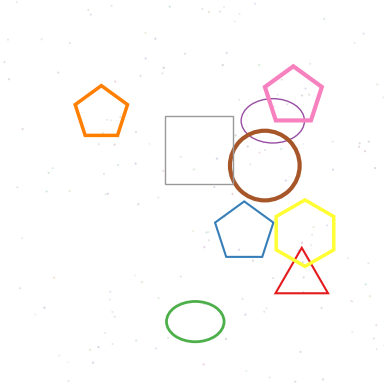[{"shape": "triangle", "thickness": 1.5, "radius": 0.39, "center": [0.784, 0.278]}, {"shape": "pentagon", "thickness": 1.5, "radius": 0.4, "center": [0.634, 0.397]}, {"shape": "oval", "thickness": 2, "radius": 0.37, "center": [0.507, 0.165]}, {"shape": "oval", "thickness": 1, "radius": 0.41, "center": [0.709, 0.686]}, {"shape": "pentagon", "thickness": 2.5, "radius": 0.36, "center": [0.263, 0.706]}, {"shape": "hexagon", "thickness": 2.5, "radius": 0.43, "center": [0.792, 0.394]}, {"shape": "circle", "thickness": 3, "radius": 0.45, "center": [0.688, 0.57]}, {"shape": "pentagon", "thickness": 3, "radius": 0.39, "center": [0.762, 0.75]}, {"shape": "square", "thickness": 1, "radius": 0.44, "center": [0.516, 0.61]}]